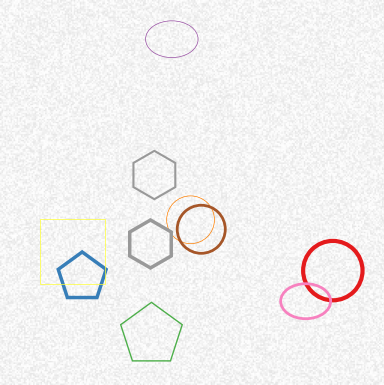[{"shape": "circle", "thickness": 3, "radius": 0.39, "center": [0.865, 0.297]}, {"shape": "pentagon", "thickness": 2.5, "radius": 0.33, "center": [0.213, 0.28]}, {"shape": "pentagon", "thickness": 1, "radius": 0.42, "center": [0.393, 0.131]}, {"shape": "oval", "thickness": 0.5, "radius": 0.34, "center": [0.446, 0.898]}, {"shape": "circle", "thickness": 0.5, "radius": 0.31, "center": [0.495, 0.429]}, {"shape": "square", "thickness": 0.5, "radius": 0.42, "center": [0.188, 0.347]}, {"shape": "circle", "thickness": 2, "radius": 0.31, "center": [0.523, 0.404]}, {"shape": "oval", "thickness": 2, "radius": 0.32, "center": [0.794, 0.218]}, {"shape": "hexagon", "thickness": 1.5, "radius": 0.31, "center": [0.401, 0.545]}, {"shape": "hexagon", "thickness": 2.5, "radius": 0.31, "center": [0.391, 0.366]}]